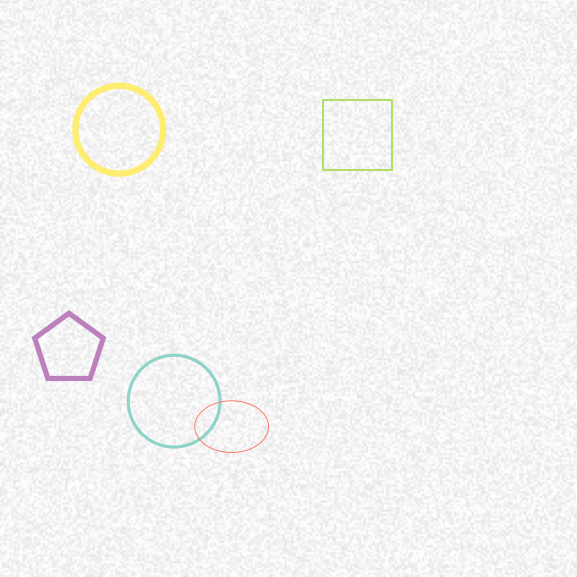[{"shape": "circle", "thickness": 1.5, "radius": 0.4, "center": [0.302, 0.304]}, {"shape": "oval", "thickness": 0.5, "radius": 0.32, "center": [0.401, 0.26]}, {"shape": "square", "thickness": 1, "radius": 0.3, "center": [0.619, 0.765]}, {"shape": "pentagon", "thickness": 2.5, "radius": 0.31, "center": [0.119, 0.394]}, {"shape": "circle", "thickness": 3, "radius": 0.38, "center": [0.207, 0.775]}]